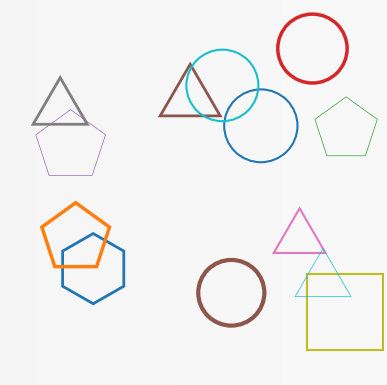[{"shape": "hexagon", "thickness": 2, "radius": 0.46, "center": [0.241, 0.302]}, {"shape": "circle", "thickness": 1.5, "radius": 0.47, "center": [0.673, 0.673]}, {"shape": "pentagon", "thickness": 2.5, "radius": 0.46, "center": [0.195, 0.382]}, {"shape": "pentagon", "thickness": 0.5, "radius": 0.42, "center": [0.893, 0.664]}, {"shape": "circle", "thickness": 2.5, "radius": 0.45, "center": [0.806, 0.874]}, {"shape": "pentagon", "thickness": 0.5, "radius": 0.47, "center": [0.182, 0.621]}, {"shape": "circle", "thickness": 3, "radius": 0.43, "center": [0.597, 0.24]}, {"shape": "triangle", "thickness": 2, "radius": 0.45, "center": [0.491, 0.744]}, {"shape": "triangle", "thickness": 1.5, "radius": 0.39, "center": [0.773, 0.382]}, {"shape": "triangle", "thickness": 2, "radius": 0.4, "center": [0.155, 0.718]}, {"shape": "square", "thickness": 1.5, "radius": 0.5, "center": [0.89, 0.19]}, {"shape": "circle", "thickness": 1.5, "radius": 0.46, "center": [0.574, 0.778]}, {"shape": "triangle", "thickness": 0.5, "radius": 0.42, "center": [0.834, 0.271]}]